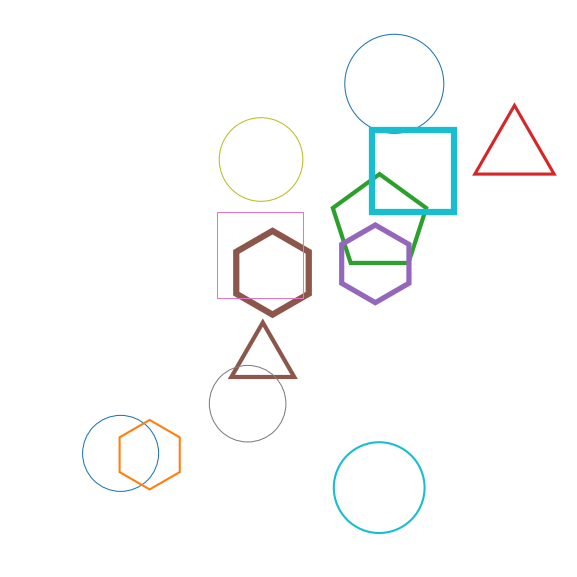[{"shape": "circle", "thickness": 0.5, "radius": 0.33, "center": [0.209, 0.214]}, {"shape": "circle", "thickness": 0.5, "radius": 0.43, "center": [0.683, 0.854]}, {"shape": "hexagon", "thickness": 1, "radius": 0.3, "center": [0.259, 0.212]}, {"shape": "pentagon", "thickness": 2, "radius": 0.43, "center": [0.657, 0.613]}, {"shape": "triangle", "thickness": 1.5, "radius": 0.4, "center": [0.891, 0.737]}, {"shape": "hexagon", "thickness": 2.5, "radius": 0.34, "center": [0.65, 0.542]}, {"shape": "hexagon", "thickness": 3, "radius": 0.36, "center": [0.472, 0.527]}, {"shape": "triangle", "thickness": 2, "radius": 0.31, "center": [0.455, 0.378]}, {"shape": "square", "thickness": 0.5, "radius": 0.37, "center": [0.45, 0.557]}, {"shape": "circle", "thickness": 0.5, "radius": 0.33, "center": [0.429, 0.3]}, {"shape": "circle", "thickness": 0.5, "radius": 0.36, "center": [0.452, 0.723]}, {"shape": "square", "thickness": 3, "radius": 0.35, "center": [0.715, 0.703]}, {"shape": "circle", "thickness": 1, "radius": 0.39, "center": [0.657, 0.155]}]